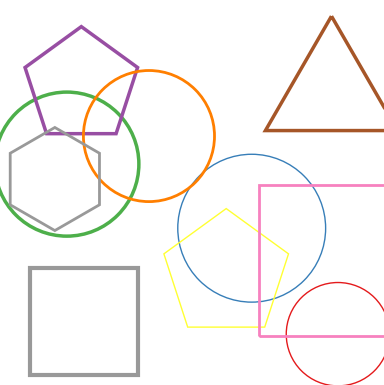[{"shape": "circle", "thickness": 1, "radius": 0.67, "center": [0.878, 0.132]}, {"shape": "circle", "thickness": 1, "radius": 0.96, "center": [0.654, 0.407]}, {"shape": "circle", "thickness": 2.5, "radius": 0.94, "center": [0.174, 0.574]}, {"shape": "pentagon", "thickness": 2.5, "radius": 0.77, "center": [0.211, 0.777]}, {"shape": "circle", "thickness": 2, "radius": 0.85, "center": [0.387, 0.647]}, {"shape": "pentagon", "thickness": 1, "radius": 0.85, "center": [0.588, 0.288]}, {"shape": "triangle", "thickness": 2.5, "radius": 0.99, "center": [0.861, 0.76]}, {"shape": "square", "thickness": 2, "radius": 0.98, "center": [0.869, 0.324]}, {"shape": "square", "thickness": 3, "radius": 0.7, "center": [0.218, 0.165]}, {"shape": "hexagon", "thickness": 2, "radius": 0.67, "center": [0.142, 0.535]}]